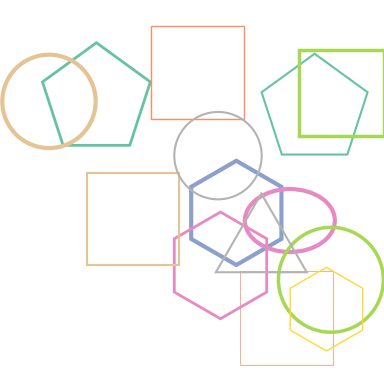[{"shape": "pentagon", "thickness": 1.5, "radius": 0.72, "center": [0.817, 0.716]}, {"shape": "pentagon", "thickness": 2, "radius": 0.74, "center": [0.25, 0.742]}, {"shape": "square", "thickness": 0.5, "radius": 0.61, "center": [0.744, 0.173]}, {"shape": "square", "thickness": 1, "radius": 0.61, "center": [0.512, 0.812]}, {"shape": "hexagon", "thickness": 3, "radius": 0.68, "center": [0.614, 0.447]}, {"shape": "oval", "thickness": 3, "radius": 0.58, "center": [0.753, 0.427]}, {"shape": "hexagon", "thickness": 2, "radius": 0.69, "center": [0.573, 0.311]}, {"shape": "circle", "thickness": 2.5, "radius": 0.68, "center": [0.86, 0.273]}, {"shape": "square", "thickness": 2.5, "radius": 0.56, "center": [0.887, 0.758]}, {"shape": "hexagon", "thickness": 1, "radius": 0.54, "center": [0.848, 0.197]}, {"shape": "circle", "thickness": 3, "radius": 0.61, "center": [0.127, 0.737]}, {"shape": "square", "thickness": 1.5, "radius": 0.6, "center": [0.346, 0.43]}, {"shape": "triangle", "thickness": 1.5, "radius": 0.68, "center": [0.679, 0.361]}, {"shape": "circle", "thickness": 1.5, "radius": 0.57, "center": [0.566, 0.596]}]